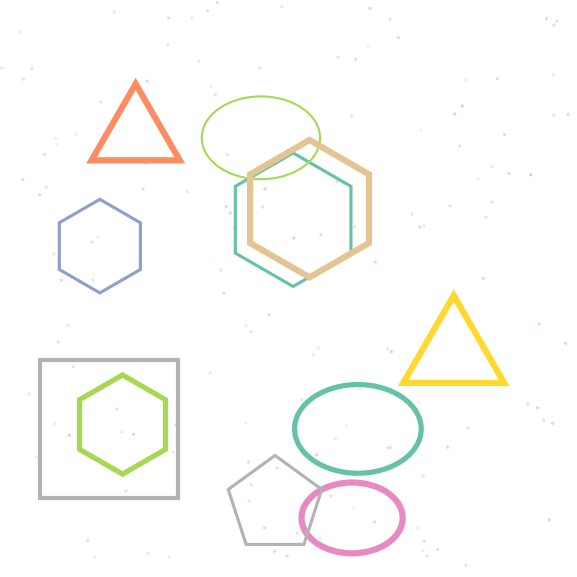[{"shape": "hexagon", "thickness": 1.5, "radius": 0.58, "center": [0.508, 0.619]}, {"shape": "oval", "thickness": 2.5, "radius": 0.55, "center": [0.62, 0.256]}, {"shape": "triangle", "thickness": 3, "radius": 0.44, "center": [0.235, 0.766]}, {"shape": "hexagon", "thickness": 1.5, "radius": 0.41, "center": [0.173, 0.573]}, {"shape": "oval", "thickness": 3, "radius": 0.44, "center": [0.61, 0.102]}, {"shape": "hexagon", "thickness": 2.5, "radius": 0.43, "center": [0.212, 0.264]}, {"shape": "oval", "thickness": 1, "radius": 0.51, "center": [0.452, 0.76]}, {"shape": "triangle", "thickness": 3, "radius": 0.51, "center": [0.786, 0.386]}, {"shape": "hexagon", "thickness": 3, "radius": 0.59, "center": [0.536, 0.638]}, {"shape": "pentagon", "thickness": 1.5, "radius": 0.43, "center": [0.476, 0.125]}, {"shape": "square", "thickness": 2, "radius": 0.6, "center": [0.189, 0.257]}]